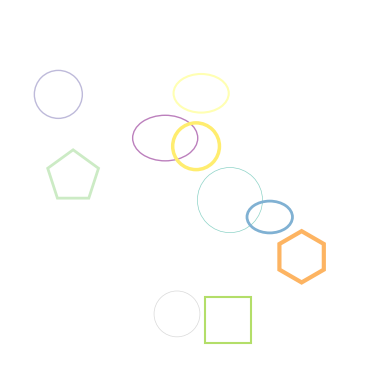[{"shape": "circle", "thickness": 0.5, "radius": 0.42, "center": [0.597, 0.48]}, {"shape": "oval", "thickness": 1.5, "radius": 0.36, "center": [0.522, 0.758]}, {"shape": "circle", "thickness": 1, "radius": 0.31, "center": [0.152, 0.755]}, {"shape": "oval", "thickness": 2, "radius": 0.3, "center": [0.701, 0.436]}, {"shape": "hexagon", "thickness": 3, "radius": 0.33, "center": [0.783, 0.333]}, {"shape": "square", "thickness": 1.5, "radius": 0.3, "center": [0.592, 0.168]}, {"shape": "circle", "thickness": 0.5, "radius": 0.3, "center": [0.46, 0.185]}, {"shape": "oval", "thickness": 1, "radius": 0.42, "center": [0.429, 0.641]}, {"shape": "pentagon", "thickness": 2, "radius": 0.35, "center": [0.19, 0.541]}, {"shape": "circle", "thickness": 2.5, "radius": 0.3, "center": [0.509, 0.62]}]